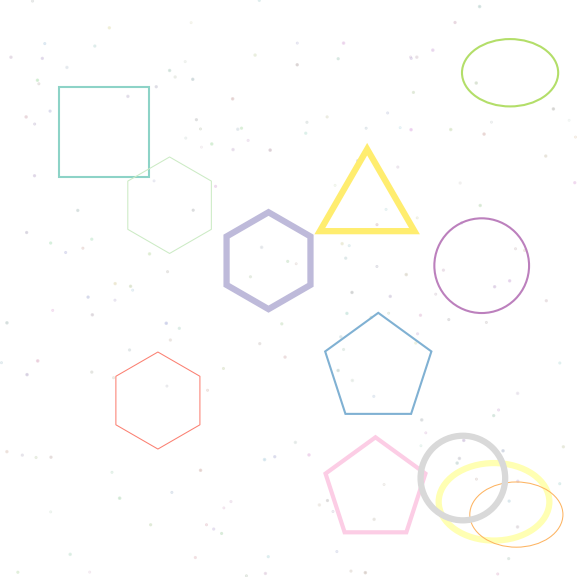[{"shape": "square", "thickness": 1, "radius": 0.39, "center": [0.18, 0.77]}, {"shape": "oval", "thickness": 3, "radius": 0.48, "center": [0.855, 0.13]}, {"shape": "hexagon", "thickness": 3, "radius": 0.42, "center": [0.465, 0.548]}, {"shape": "hexagon", "thickness": 0.5, "radius": 0.42, "center": [0.273, 0.306]}, {"shape": "pentagon", "thickness": 1, "radius": 0.48, "center": [0.655, 0.361]}, {"shape": "oval", "thickness": 0.5, "radius": 0.4, "center": [0.894, 0.108]}, {"shape": "oval", "thickness": 1, "radius": 0.42, "center": [0.883, 0.873]}, {"shape": "pentagon", "thickness": 2, "radius": 0.45, "center": [0.65, 0.151]}, {"shape": "circle", "thickness": 3, "radius": 0.37, "center": [0.802, 0.171]}, {"shape": "circle", "thickness": 1, "radius": 0.41, "center": [0.834, 0.539]}, {"shape": "hexagon", "thickness": 0.5, "radius": 0.42, "center": [0.294, 0.644]}, {"shape": "triangle", "thickness": 3, "radius": 0.47, "center": [0.636, 0.646]}]